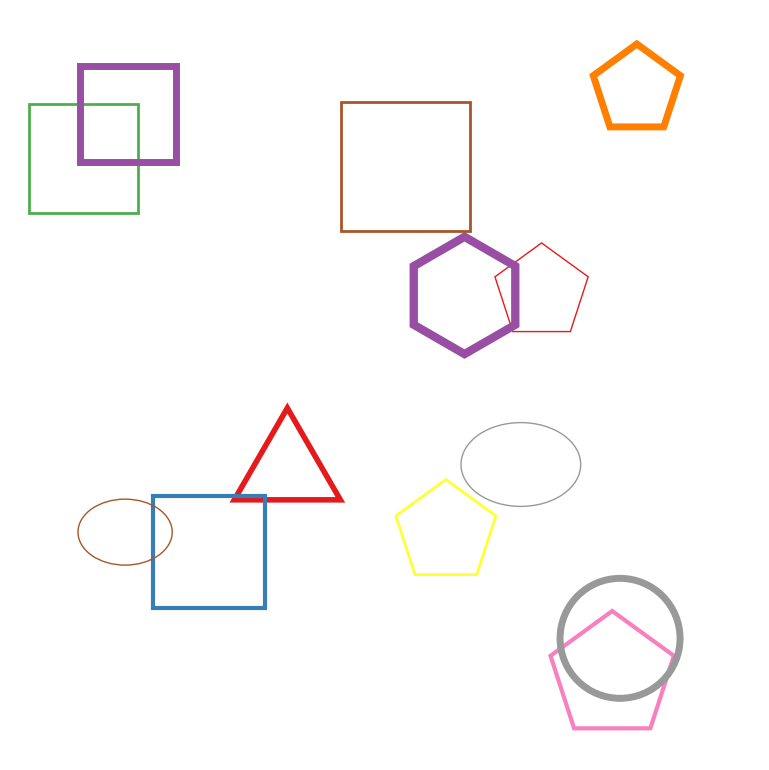[{"shape": "pentagon", "thickness": 0.5, "radius": 0.32, "center": [0.703, 0.621]}, {"shape": "triangle", "thickness": 2, "radius": 0.4, "center": [0.373, 0.391]}, {"shape": "square", "thickness": 1.5, "radius": 0.36, "center": [0.271, 0.283]}, {"shape": "square", "thickness": 1, "radius": 0.35, "center": [0.109, 0.794]}, {"shape": "square", "thickness": 2.5, "radius": 0.31, "center": [0.166, 0.852]}, {"shape": "hexagon", "thickness": 3, "radius": 0.38, "center": [0.603, 0.616]}, {"shape": "pentagon", "thickness": 2.5, "radius": 0.3, "center": [0.827, 0.883]}, {"shape": "pentagon", "thickness": 1, "radius": 0.34, "center": [0.579, 0.309]}, {"shape": "oval", "thickness": 0.5, "radius": 0.31, "center": [0.162, 0.309]}, {"shape": "square", "thickness": 1, "radius": 0.42, "center": [0.526, 0.784]}, {"shape": "pentagon", "thickness": 1.5, "radius": 0.42, "center": [0.795, 0.122]}, {"shape": "oval", "thickness": 0.5, "radius": 0.39, "center": [0.676, 0.397]}, {"shape": "circle", "thickness": 2.5, "radius": 0.39, "center": [0.805, 0.171]}]